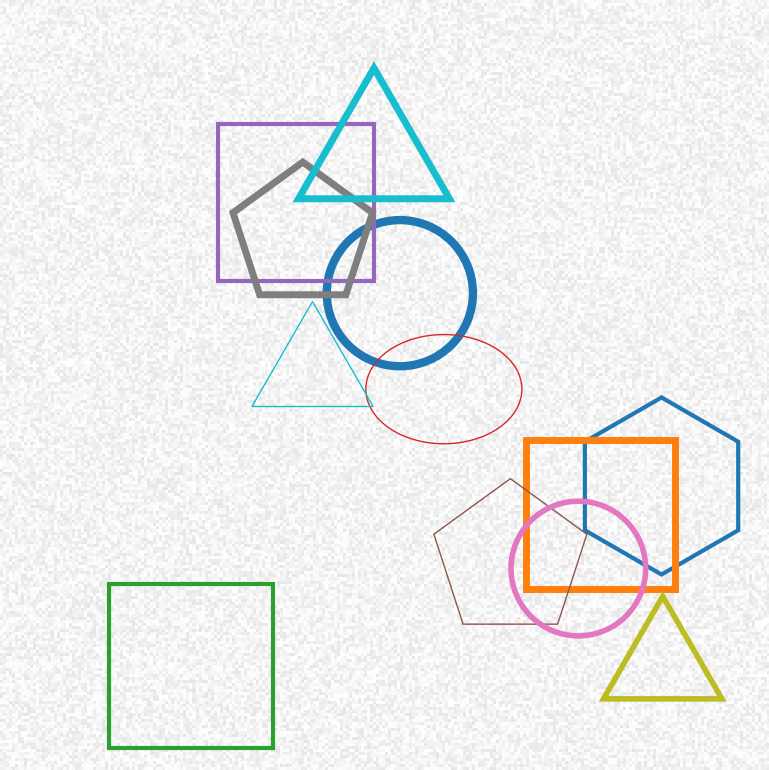[{"shape": "hexagon", "thickness": 1.5, "radius": 0.57, "center": [0.859, 0.369]}, {"shape": "circle", "thickness": 3, "radius": 0.47, "center": [0.519, 0.619]}, {"shape": "square", "thickness": 2.5, "radius": 0.48, "center": [0.78, 0.332]}, {"shape": "square", "thickness": 1.5, "radius": 0.53, "center": [0.248, 0.135]}, {"shape": "oval", "thickness": 0.5, "radius": 0.51, "center": [0.576, 0.495]}, {"shape": "square", "thickness": 1.5, "radius": 0.51, "center": [0.385, 0.737]}, {"shape": "pentagon", "thickness": 0.5, "radius": 0.52, "center": [0.663, 0.274]}, {"shape": "circle", "thickness": 2, "radius": 0.44, "center": [0.751, 0.262]}, {"shape": "pentagon", "thickness": 2.5, "radius": 0.48, "center": [0.393, 0.694]}, {"shape": "triangle", "thickness": 2, "radius": 0.44, "center": [0.861, 0.137]}, {"shape": "triangle", "thickness": 0.5, "radius": 0.45, "center": [0.406, 0.518]}, {"shape": "triangle", "thickness": 2.5, "radius": 0.57, "center": [0.486, 0.798]}]